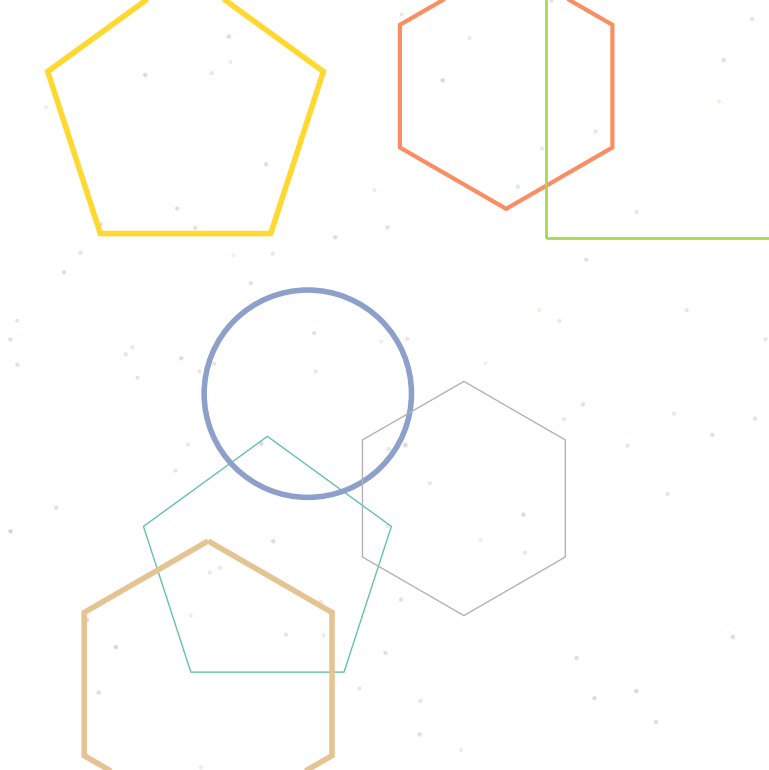[{"shape": "pentagon", "thickness": 0.5, "radius": 0.85, "center": [0.347, 0.264]}, {"shape": "hexagon", "thickness": 1.5, "radius": 0.8, "center": [0.657, 0.888]}, {"shape": "circle", "thickness": 2, "radius": 0.67, "center": [0.4, 0.489]}, {"shape": "square", "thickness": 1, "radius": 0.94, "center": [0.898, 0.88]}, {"shape": "pentagon", "thickness": 2, "radius": 0.94, "center": [0.241, 0.849]}, {"shape": "hexagon", "thickness": 2, "radius": 0.93, "center": [0.27, 0.112]}, {"shape": "hexagon", "thickness": 0.5, "radius": 0.76, "center": [0.602, 0.353]}]